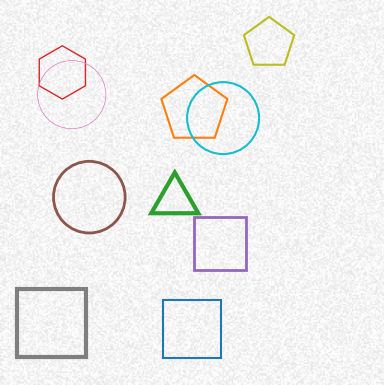[{"shape": "square", "thickness": 1.5, "radius": 0.37, "center": [0.499, 0.145]}, {"shape": "pentagon", "thickness": 1.5, "radius": 0.45, "center": [0.505, 0.715]}, {"shape": "triangle", "thickness": 3, "radius": 0.35, "center": [0.454, 0.481]}, {"shape": "hexagon", "thickness": 1, "radius": 0.35, "center": [0.162, 0.812]}, {"shape": "square", "thickness": 2, "radius": 0.34, "center": [0.571, 0.368]}, {"shape": "circle", "thickness": 2, "radius": 0.47, "center": [0.232, 0.488]}, {"shape": "circle", "thickness": 0.5, "radius": 0.44, "center": [0.186, 0.754]}, {"shape": "square", "thickness": 3, "radius": 0.45, "center": [0.134, 0.161]}, {"shape": "pentagon", "thickness": 1.5, "radius": 0.34, "center": [0.699, 0.887]}, {"shape": "circle", "thickness": 1.5, "radius": 0.47, "center": [0.579, 0.693]}]